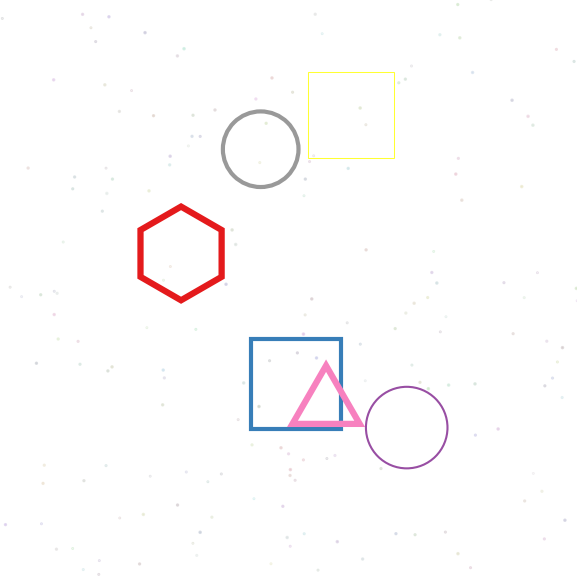[{"shape": "hexagon", "thickness": 3, "radius": 0.41, "center": [0.314, 0.56]}, {"shape": "square", "thickness": 2, "radius": 0.39, "center": [0.512, 0.335]}, {"shape": "circle", "thickness": 1, "radius": 0.35, "center": [0.704, 0.259]}, {"shape": "square", "thickness": 0.5, "radius": 0.37, "center": [0.608, 0.8]}, {"shape": "triangle", "thickness": 3, "radius": 0.34, "center": [0.565, 0.299]}, {"shape": "circle", "thickness": 2, "radius": 0.33, "center": [0.451, 0.741]}]